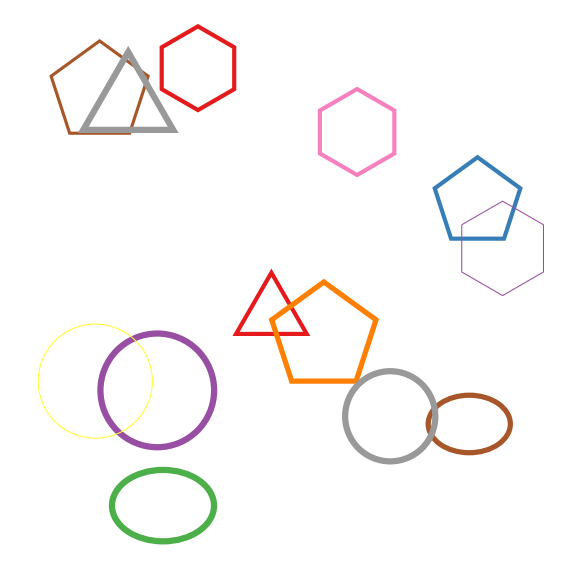[{"shape": "hexagon", "thickness": 2, "radius": 0.36, "center": [0.343, 0.881]}, {"shape": "triangle", "thickness": 2, "radius": 0.35, "center": [0.47, 0.456]}, {"shape": "pentagon", "thickness": 2, "radius": 0.39, "center": [0.827, 0.649]}, {"shape": "oval", "thickness": 3, "radius": 0.44, "center": [0.282, 0.124]}, {"shape": "circle", "thickness": 3, "radius": 0.49, "center": [0.272, 0.323]}, {"shape": "hexagon", "thickness": 0.5, "radius": 0.41, "center": [0.87, 0.569]}, {"shape": "pentagon", "thickness": 2.5, "radius": 0.47, "center": [0.561, 0.416]}, {"shape": "circle", "thickness": 0.5, "radius": 0.49, "center": [0.165, 0.339]}, {"shape": "oval", "thickness": 2.5, "radius": 0.36, "center": [0.813, 0.265]}, {"shape": "pentagon", "thickness": 1.5, "radius": 0.44, "center": [0.173, 0.84]}, {"shape": "hexagon", "thickness": 2, "radius": 0.37, "center": [0.618, 0.771]}, {"shape": "circle", "thickness": 3, "radius": 0.39, "center": [0.676, 0.278]}, {"shape": "triangle", "thickness": 3, "radius": 0.45, "center": [0.222, 0.819]}]